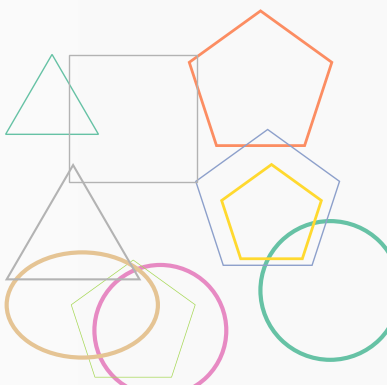[{"shape": "triangle", "thickness": 1, "radius": 0.69, "center": [0.134, 0.72]}, {"shape": "circle", "thickness": 3, "radius": 0.9, "center": [0.852, 0.246]}, {"shape": "pentagon", "thickness": 2, "radius": 0.97, "center": [0.672, 0.778]}, {"shape": "pentagon", "thickness": 1, "radius": 0.97, "center": [0.691, 0.469]}, {"shape": "circle", "thickness": 3, "radius": 0.85, "center": [0.414, 0.142]}, {"shape": "pentagon", "thickness": 0.5, "radius": 0.84, "center": [0.344, 0.156]}, {"shape": "pentagon", "thickness": 2, "radius": 0.68, "center": [0.701, 0.437]}, {"shape": "oval", "thickness": 3, "radius": 0.98, "center": [0.212, 0.208]}, {"shape": "square", "thickness": 1, "radius": 0.83, "center": [0.344, 0.693]}, {"shape": "triangle", "thickness": 1.5, "radius": 0.99, "center": [0.189, 0.373]}]